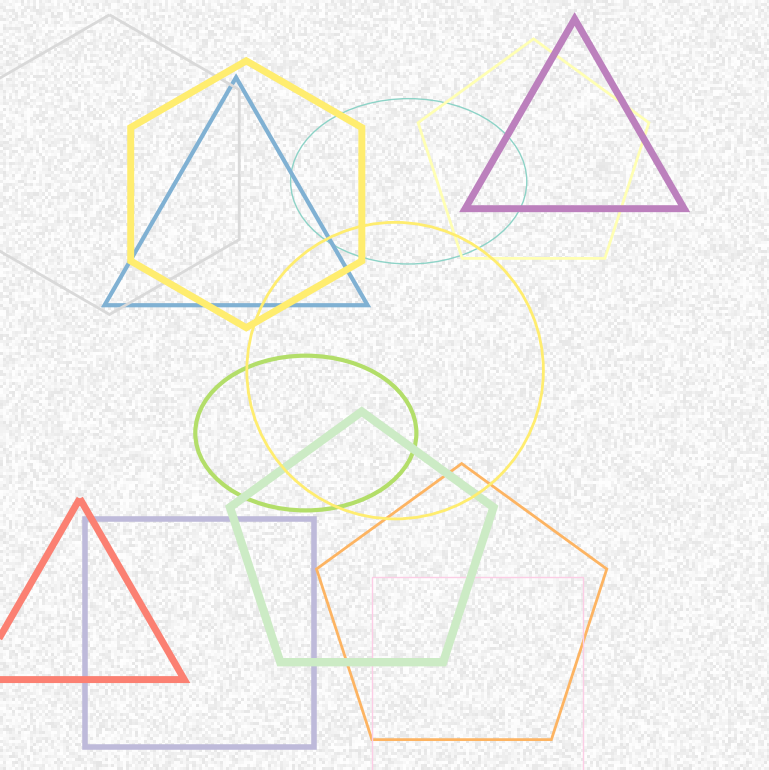[{"shape": "oval", "thickness": 0.5, "radius": 0.77, "center": [0.531, 0.765]}, {"shape": "pentagon", "thickness": 1, "radius": 0.79, "center": [0.693, 0.792]}, {"shape": "square", "thickness": 2, "radius": 0.74, "center": [0.259, 0.178]}, {"shape": "triangle", "thickness": 2.5, "radius": 0.78, "center": [0.104, 0.196]}, {"shape": "triangle", "thickness": 1.5, "radius": 0.99, "center": [0.307, 0.702]}, {"shape": "pentagon", "thickness": 1, "radius": 0.99, "center": [0.6, 0.2]}, {"shape": "oval", "thickness": 1.5, "radius": 0.72, "center": [0.397, 0.438]}, {"shape": "square", "thickness": 0.5, "radius": 0.69, "center": [0.62, 0.113]}, {"shape": "hexagon", "thickness": 1, "radius": 0.97, "center": [0.142, 0.786]}, {"shape": "triangle", "thickness": 2.5, "radius": 0.82, "center": [0.746, 0.811]}, {"shape": "pentagon", "thickness": 3, "radius": 0.9, "center": [0.47, 0.286]}, {"shape": "circle", "thickness": 1, "radius": 0.96, "center": [0.513, 0.519]}, {"shape": "hexagon", "thickness": 2.5, "radius": 0.87, "center": [0.32, 0.748]}]